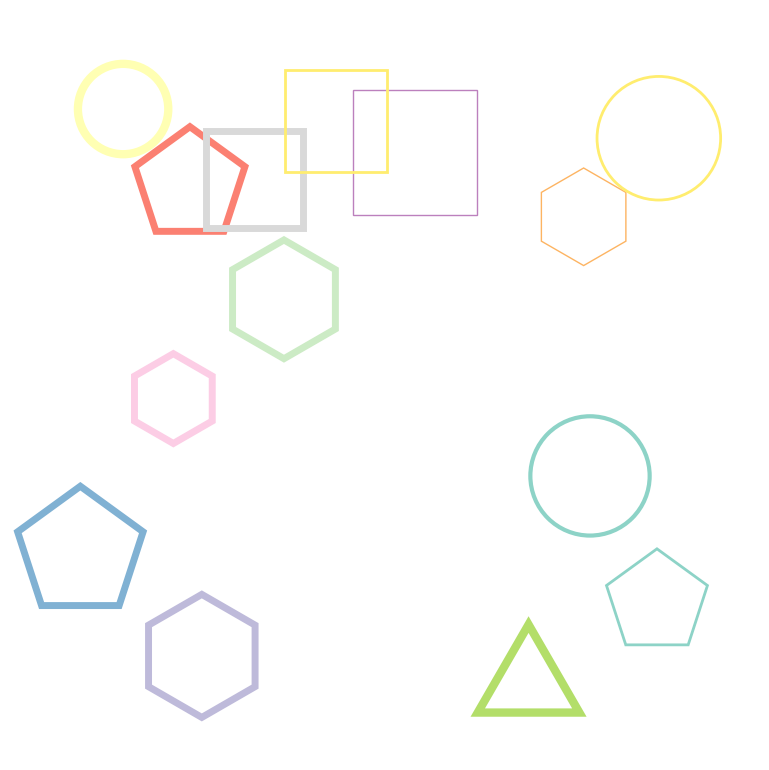[{"shape": "pentagon", "thickness": 1, "radius": 0.34, "center": [0.853, 0.218]}, {"shape": "circle", "thickness": 1.5, "radius": 0.39, "center": [0.766, 0.382]}, {"shape": "circle", "thickness": 3, "radius": 0.29, "center": [0.16, 0.858]}, {"shape": "hexagon", "thickness": 2.5, "radius": 0.4, "center": [0.262, 0.148]}, {"shape": "pentagon", "thickness": 2.5, "radius": 0.38, "center": [0.247, 0.76]}, {"shape": "pentagon", "thickness": 2.5, "radius": 0.43, "center": [0.104, 0.283]}, {"shape": "hexagon", "thickness": 0.5, "radius": 0.32, "center": [0.758, 0.718]}, {"shape": "triangle", "thickness": 3, "radius": 0.38, "center": [0.686, 0.113]}, {"shape": "hexagon", "thickness": 2.5, "radius": 0.29, "center": [0.225, 0.482]}, {"shape": "square", "thickness": 2.5, "radius": 0.32, "center": [0.331, 0.767]}, {"shape": "square", "thickness": 0.5, "radius": 0.41, "center": [0.539, 0.802]}, {"shape": "hexagon", "thickness": 2.5, "radius": 0.39, "center": [0.369, 0.611]}, {"shape": "circle", "thickness": 1, "radius": 0.4, "center": [0.856, 0.82]}, {"shape": "square", "thickness": 1, "radius": 0.33, "center": [0.436, 0.842]}]